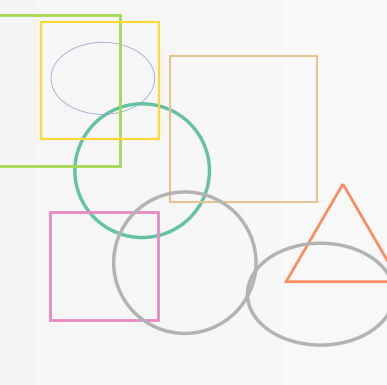[{"shape": "circle", "thickness": 2.5, "radius": 0.87, "center": [0.367, 0.557]}, {"shape": "triangle", "thickness": 2, "radius": 0.85, "center": [0.885, 0.353]}, {"shape": "oval", "thickness": 0.5, "radius": 0.67, "center": [0.265, 0.797]}, {"shape": "square", "thickness": 2, "radius": 0.7, "center": [0.268, 0.309]}, {"shape": "square", "thickness": 2, "radius": 0.98, "center": [0.114, 0.765]}, {"shape": "square", "thickness": 1.5, "radius": 0.76, "center": [0.257, 0.791]}, {"shape": "square", "thickness": 1.5, "radius": 0.95, "center": [0.629, 0.665]}, {"shape": "oval", "thickness": 2.5, "radius": 0.95, "center": [0.828, 0.236]}, {"shape": "circle", "thickness": 2.5, "radius": 0.92, "center": [0.477, 0.318]}]